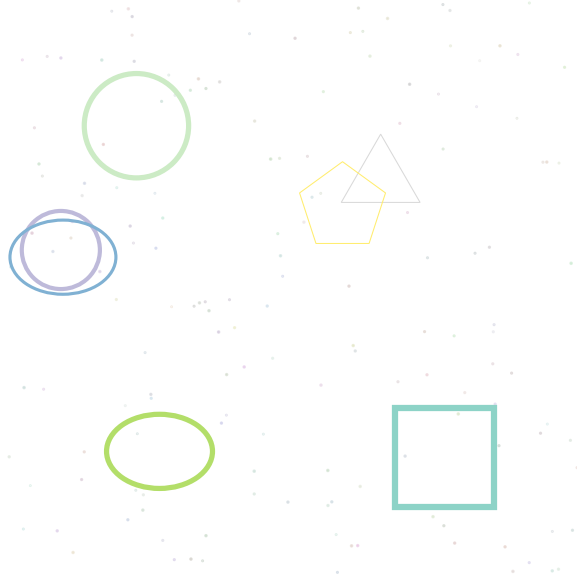[{"shape": "square", "thickness": 3, "radius": 0.43, "center": [0.769, 0.206]}, {"shape": "circle", "thickness": 2, "radius": 0.34, "center": [0.105, 0.566]}, {"shape": "oval", "thickness": 1.5, "radius": 0.46, "center": [0.109, 0.554]}, {"shape": "oval", "thickness": 2.5, "radius": 0.46, "center": [0.276, 0.218]}, {"shape": "triangle", "thickness": 0.5, "radius": 0.39, "center": [0.659, 0.688]}, {"shape": "circle", "thickness": 2.5, "radius": 0.45, "center": [0.236, 0.781]}, {"shape": "pentagon", "thickness": 0.5, "radius": 0.39, "center": [0.593, 0.641]}]